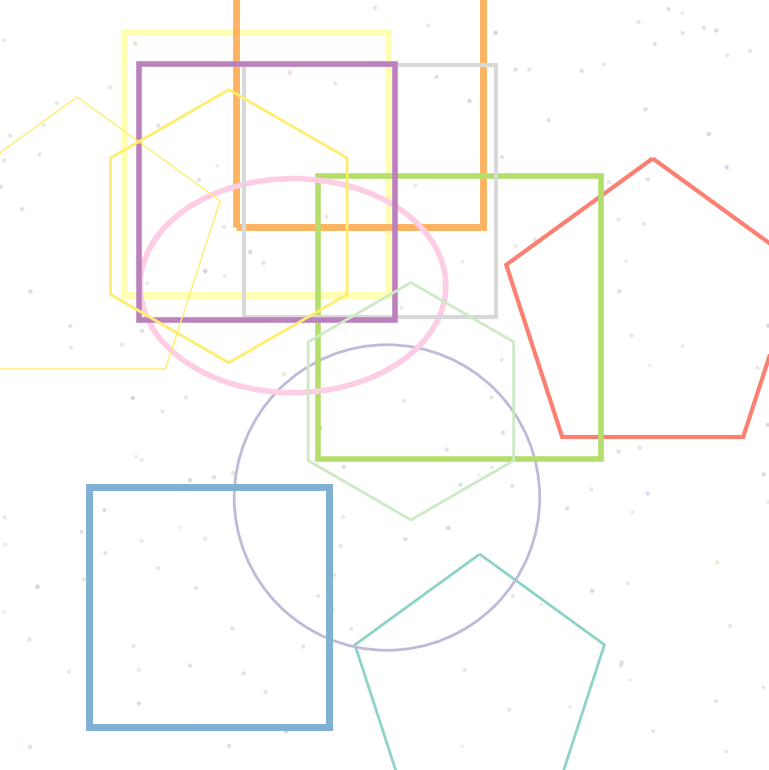[{"shape": "pentagon", "thickness": 1, "radius": 0.85, "center": [0.623, 0.11]}, {"shape": "square", "thickness": 2.5, "radius": 0.86, "center": [0.333, 0.788]}, {"shape": "circle", "thickness": 1, "radius": 0.99, "center": [0.503, 0.354]}, {"shape": "pentagon", "thickness": 1.5, "radius": 1.0, "center": [0.848, 0.594]}, {"shape": "square", "thickness": 2.5, "radius": 0.78, "center": [0.272, 0.212]}, {"shape": "square", "thickness": 2.5, "radius": 0.8, "center": [0.466, 0.865]}, {"shape": "square", "thickness": 2, "radius": 0.92, "center": [0.596, 0.587]}, {"shape": "oval", "thickness": 2, "radius": 0.99, "center": [0.38, 0.629]}, {"shape": "square", "thickness": 1.5, "radius": 0.82, "center": [0.481, 0.752]}, {"shape": "square", "thickness": 2, "radius": 0.83, "center": [0.347, 0.75]}, {"shape": "hexagon", "thickness": 1, "radius": 0.77, "center": [0.534, 0.479]}, {"shape": "hexagon", "thickness": 1, "radius": 0.89, "center": [0.297, 0.706]}, {"shape": "pentagon", "thickness": 0.5, "radius": 0.98, "center": [0.1, 0.679]}]